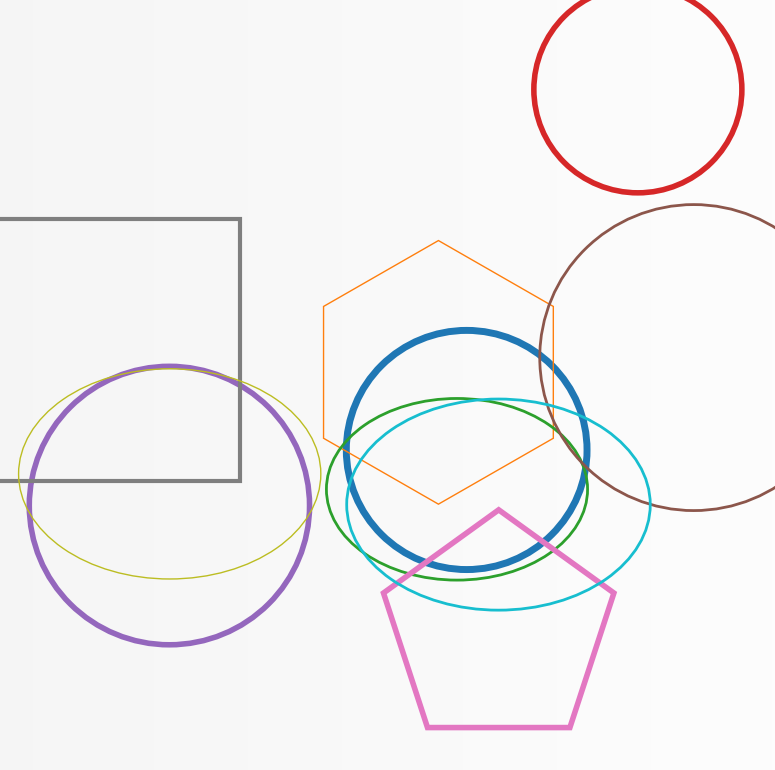[{"shape": "circle", "thickness": 2.5, "radius": 0.78, "center": [0.602, 0.416]}, {"shape": "hexagon", "thickness": 0.5, "radius": 0.86, "center": [0.566, 0.516]}, {"shape": "oval", "thickness": 1, "radius": 0.84, "center": [0.59, 0.365]}, {"shape": "circle", "thickness": 2, "radius": 0.67, "center": [0.823, 0.884]}, {"shape": "circle", "thickness": 2, "radius": 0.9, "center": [0.219, 0.343]}, {"shape": "circle", "thickness": 1, "radius": 0.99, "center": [0.895, 0.536]}, {"shape": "pentagon", "thickness": 2, "radius": 0.78, "center": [0.643, 0.182]}, {"shape": "square", "thickness": 1.5, "radius": 0.85, "center": [0.14, 0.545]}, {"shape": "oval", "thickness": 0.5, "radius": 0.97, "center": [0.219, 0.385]}, {"shape": "oval", "thickness": 1, "radius": 0.98, "center": [0.643, 0.345]}]